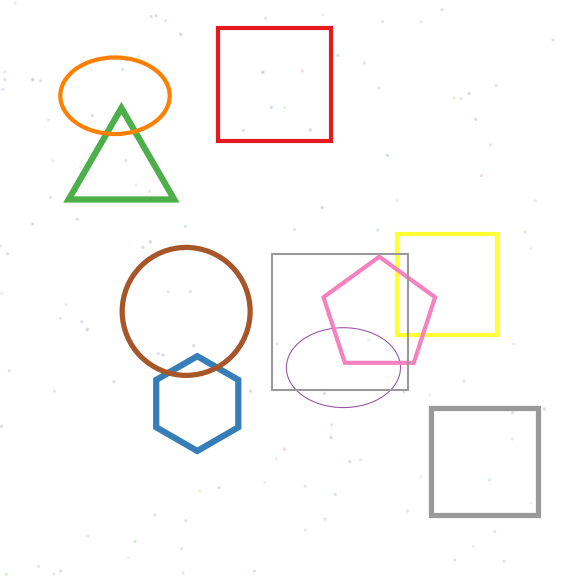[{"shape": "square", "thickness": 2, "radius": 0.49, "center": [0.475, 0.853]}, {"shape": "hexagon", "thickness": 3, "radius": 0.41, "center": [0.342, 0.3]}, {"shape": "triangle", "thickness": 3, "radius": 0.53, "center": [0.21, 0.707]}, {"shape": "oval", "thickness": 0.5, "radius": 0.49, "center": [0.595, 0.363]}, {"shape": "oval", "thickness": 2, "radius": 0.47, "center": [0.199, 0.833]}, {"shape": "square", "thickness": 2, "radius": 0.44, "center": [0.774, 0.506]}, {"shape": "circle", "thickness": 2.5, "radius": 0.55, "center": [0.322, 0.46]}, {"shape": "pentagon", "thickness": 2, "radius": 0.51, "center": [0.657, 0.453]}, {"shape": "square", "thickness": 1, "radius": 0.59, "center": [0.589, 0.441]}, {"shape": "square", "thickness": 2.5, "radius": 0.46, "center": [0.839, 0.2]}]